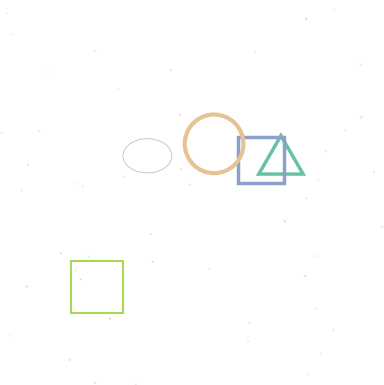[{"shape": "triangle", "thickness": 2.5, "radius": 0.33, "center": [0.73, 0.581]}, {"shape": "square", "thickness": 2.5, "radius": 0.3, "center": [0.678, 0.585]}, {"shape": "square", "thickness": 1.5, "radius": 0.34, "center": [0.252, 0.255]}, {"shape": "circle", "thickness": 3, "radius": 0.38, "center": [0.556, 0.626]}, {"shape": "oval", "thickness": 0.5, "radius": 0.32, "center": [0.383, 0.595]}]